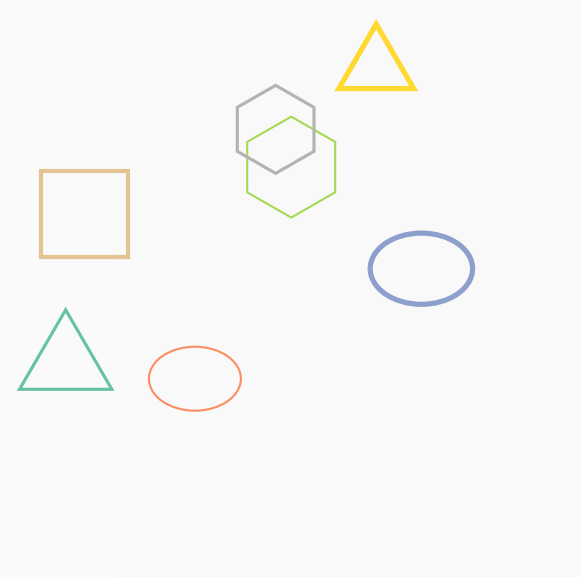[{"shape": "triangle", "thickness": 1.5, "radius": 0.46, "center": [0.113, 0.371]}, {"shape": "oval", "thickness": 1, "radius": 0.4, "center": [0.335, 0.343]}, {"shape": "oval", "thickness": 2.5, "radius": 0.44, "center": [0.725, 0.534]}, {"shape": "hexagon", "thickness": 1, "radius": 0.44, "center": [0.501, 0.71]}, {"shape": "triangle", "thickness": 2.5, "radius": 0.37, "center": [0.647, 0.883]}, {"shape": "square", "thickness": 2, "radius": 0.37, "center": [0.146, 0.628]}, {"shape": "hexagon", "thickness": 1.5, "radius": 0.38, "center": [0.474, 0.775]}]